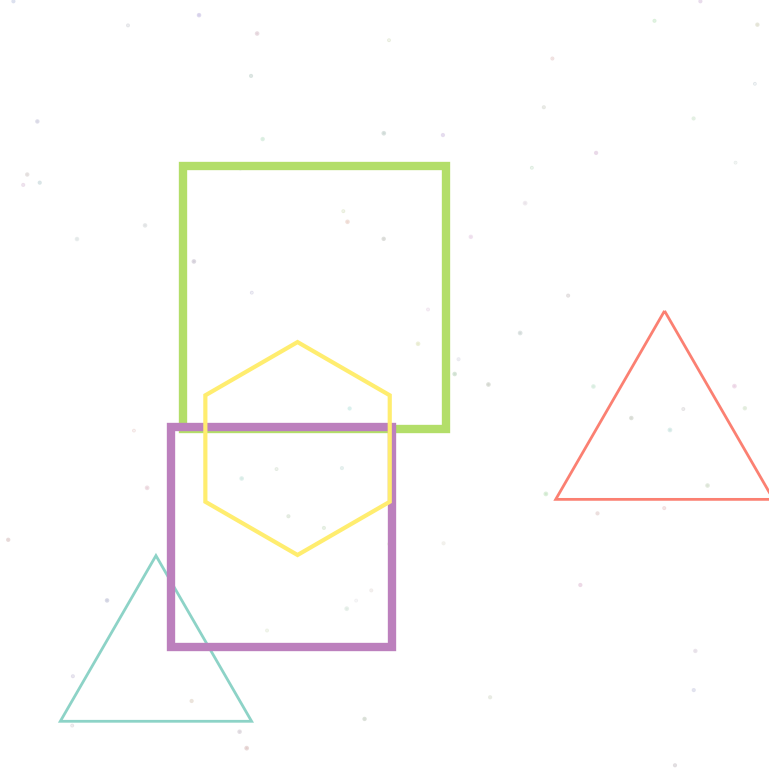[{"shape": "triangle", "thickness": 1, "radius": 0.72, "center": [0.203, 0.135]}, {"shape": "triangle", "thickness": 1, "radius": 0.82, "center": [0.863, 0.433]}, {"shape": "square", "thickness": 3, "radius": 0.85, "center": [0.409, 0.613]}, {"shape": "square", "thickness": 3, "radius": 0.72, "center": [0.365, 0.302]}, {"shape": "hexagon", "thickness": 1.5, "radius": 0.69, "center": [0.386, 0.417]}]